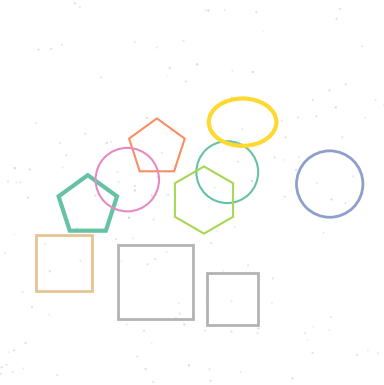[{"shape": "pentagon", "thickness": 3, "radius": 0.4, "center": [0.228, 0.465]}, {"shape": "circle", "thickness": 1.5, "radius": 0.4, "center": [0.59, 0.553]}, {"shape": "pentagon", "thickness": 1.5, "radius": 0.38, "center": [0.408, 0.617]}, {"shape": "circle", "thickness": 2, "radius": 0.43, "center": [0.856, 0.522]}, {"shape": "circle", "thickness": 1.5, "radius": 0.41, "center": [0.331, 0.533]}, {"shape": "hexagon", "thickness": 1.5, "radius": 0.44, "center": [0.53, 0.48]}, {"shape": "oval", "thickness": 3, "radius": 0.44, "center": [0.63, 0.683]}, {"shape": "square", "thickness": 2, "radius": 0.37, "center": [0.167, 0.317]}, {"shape": "square", "thickness": 2, "radius": 0.33, "center": [0.604, 0.223]}, {"shape": "square", "thickness": 2, "radius": 0.49, "center": [0.403, 0.268]}]